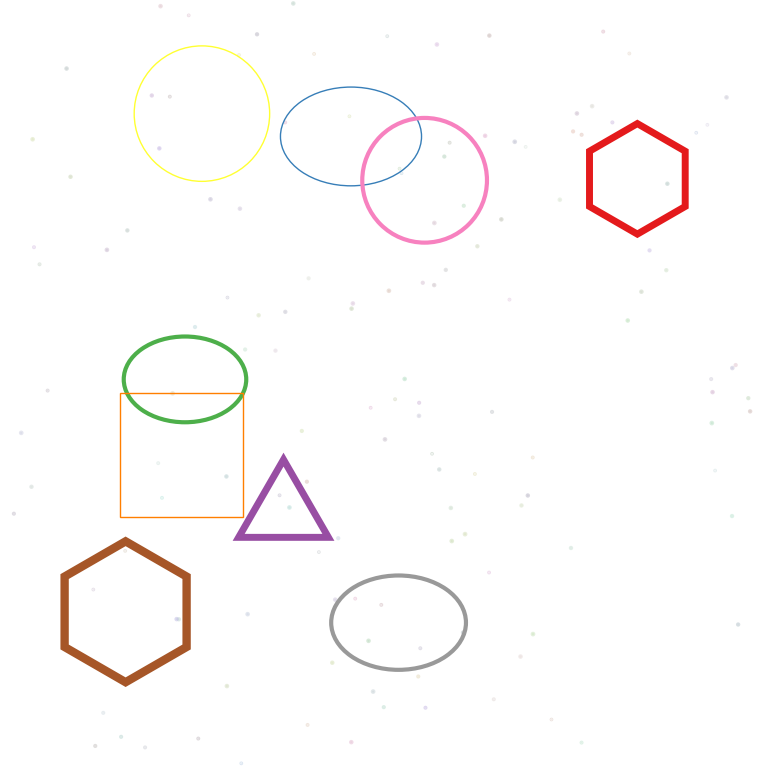[{"shape": "hexagon", "thickness": 2.5, "radius": 0.36, "center": [0.828, 0.768]}, {"shape": "oval", "thickness": 0.5, "radius": 0.46, "center": [0.456, 0.823]}, {"shape": "oval", "thickness": 1.5, "radius": 0.4, "center": [0.24, 0.507]}, {"shape": "triangle", "thickness": 2.5, "radius": 0.34, "center": [0.368, 0.336]}, {"shape": "square", "thickness": 0.5, "radius": 0.4, "center": [0.235, 0.409]}, {"shape": "circle", "thickness": 0.5, "radius": 0.44, "center": [0.262, 0.852]}, {"shape": "hexagon", "thickness": 3, "radius": 0.46, "center": [0.163, 0.205]}, {"shape": "circle", "thickness": 1.5, "radius": 0.4, "center": [0.551, 0.766]}, {"shape": "oval", "thickness": 1.5, "radius": 0.44, "center": [0.518, 0.191]}]